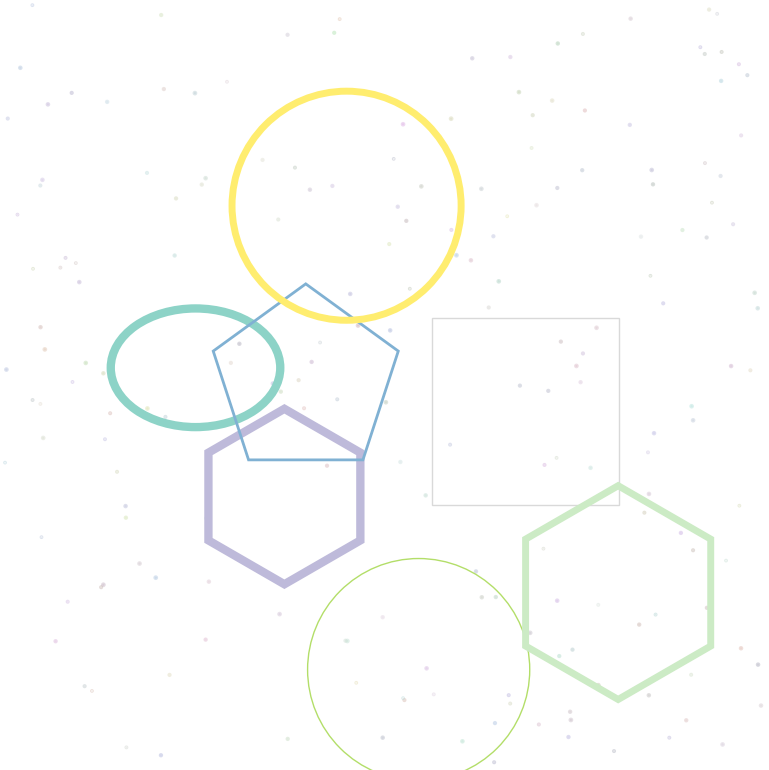[{"shape": "oval", "thickness": 3, "radius": 0.55, "center": [0.254, 0.522]}, {"shape": "hexagon", "thickness": 3, "radius": 0.57, "center": [0.369, 0.355]}, {"shape": "pentagon", "thickness": 1, "radius": 0.63, "center": [0.397, 0.505]}, {"shape": "circle", "thickness": 0.5, "radius": 0.72, "center": [0.544, 0.13]}, {"shape": "square", "thickness": 0.5, "radius": 0.61, "center": [0.683, 0.465]}, {"shape": "hexagon", "thickness": 2.5, "radius": 0.69, "center": [0.803, 0.23]}, {"shape": "circle", "thickness": 2.5, "radius": 0.74, "center": [0.45, 0.733]}]